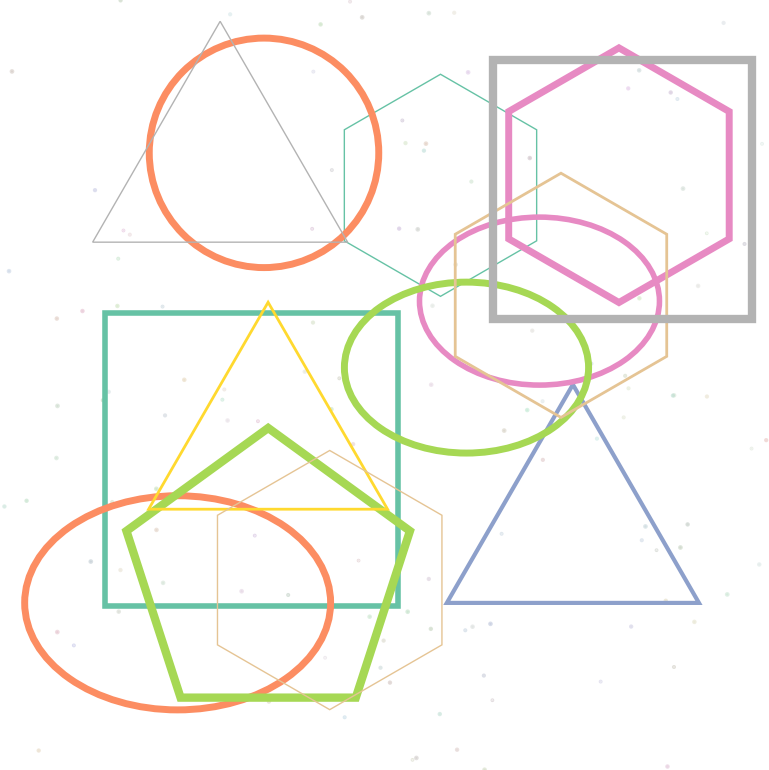[{"shape": "hexagon", "thickness": 0.5, "radius": 0.72, "center": [0.572, 0.759]}, {"shape": "square", "thickness": 2, "radius": 0.95, "center": [0.327, 0.404]}, {"shape": "oval", "thickness": 2.5, "radius": 0.99, "center": [0.231, 0.217]}, {"shape": "circle", "thickness": 2.5, "radius": 0.75, "center": [0.343, 0.801]}, {"shape": "triangle", "thickness": 1.5, "radius": 0.95, "center": [0.744, 0.312]}, {"shape": "oval", "thickness": 2, "radius": 0.78, "center": [0.701, 0.609]}, {"shape": "hexagon", "thickness": 2.5, "radius": 0.83, "center": [0.804, 0.772]}, {"shape": "pentagon", "thickness": 3, "radius": 0.97, "center": [0.348, 0.251]}, {"shape": "oval", "thickness": 2.5, "radius": 0.79, "center": [0.606, 0.523]}, {"shape": "triangle", "thickness": 1, "radius": 0.9, "center": [0.348, 0.428]}, {"shape": "hexagon", "thickness": 1, "radius": 0.79, "center": [0.729, 0.616]}, {"shape": "hexagon", "thickness": 0.5, "radius": 0.84, "center": [0.428, 0.247]}, {"shape": "square", "thickness": 3, "radius": 0.84, "center": [0.808, 0.754]}, {"shape": "triangle", "thickness": 0.5, "radius": 0.96, "center": [0.286, 0.781]}]